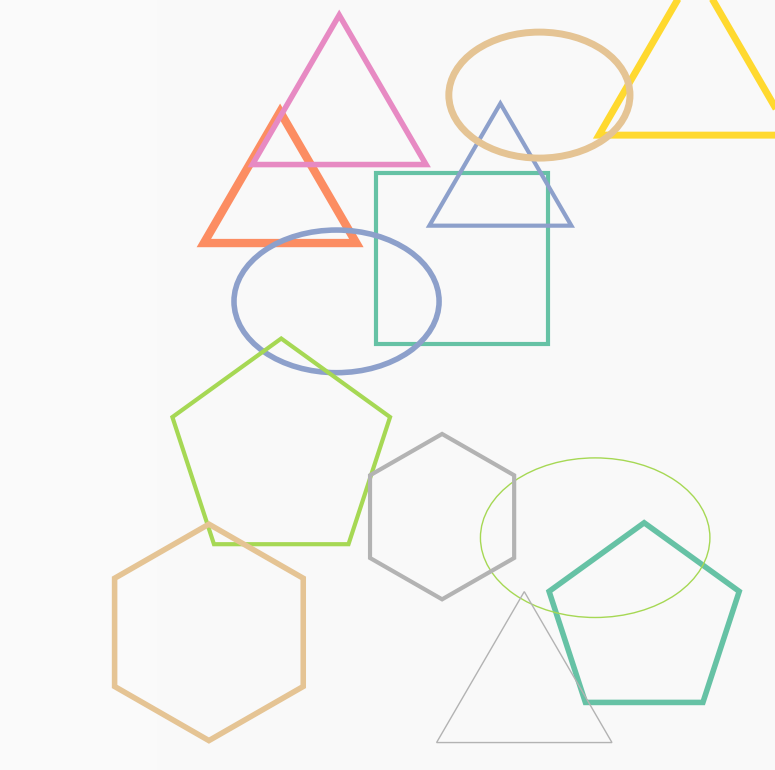[{"shape": "square", "thickness": 1.5, "radius": 0.55, "center": [0.596, 0.665]}, {"shape": "pentagon", "thickness": 2, "radius": 0.64, "center": [0.831, 0.192]}, {"shape": "triangle", "thickness": 3, "radius": 0.57, "center": [0.361, 0.741]}, {"shape": "triangle", "thickness": 1.5, "radius": 0.53, "center": [0.646, 0.76]}, {"shape": "oval", "thickness": 2, "radius": 0.66, "center": [0.434, 0.609]}, {"shape": "triangle", "thickness": 2, "radius": 0.65, "center": [0.438, 0.851]}, {"shape": "pentagon", "thickness": 1.5, "radius": 0.74, "center": [0.363, 0.413]}, {"shape": "oval", "thickness": 0.5, "radius": 0.74, "center": [0.768, 0.302]}, {"shape": "triangle", "thickness": 2.5, "radius": 0.72, "center": [0.897, 0.896]}, {"shape": "hexagon", "thickness": 2, "radius": 0.7, "center": [0.27, 0.179]}, {"shape": "oval", "thickness": 2.5, "radius": 0.58, "center": [0.696, 0.876]}, {"shape": "triangle", "thickness": 0.5, "radius": 0.65, "center": [0.676, 0.101]}, {"shape": "hexagon", "thickness": 1.5, "radius": 0.54, "center": [0.57, 0.329]}]